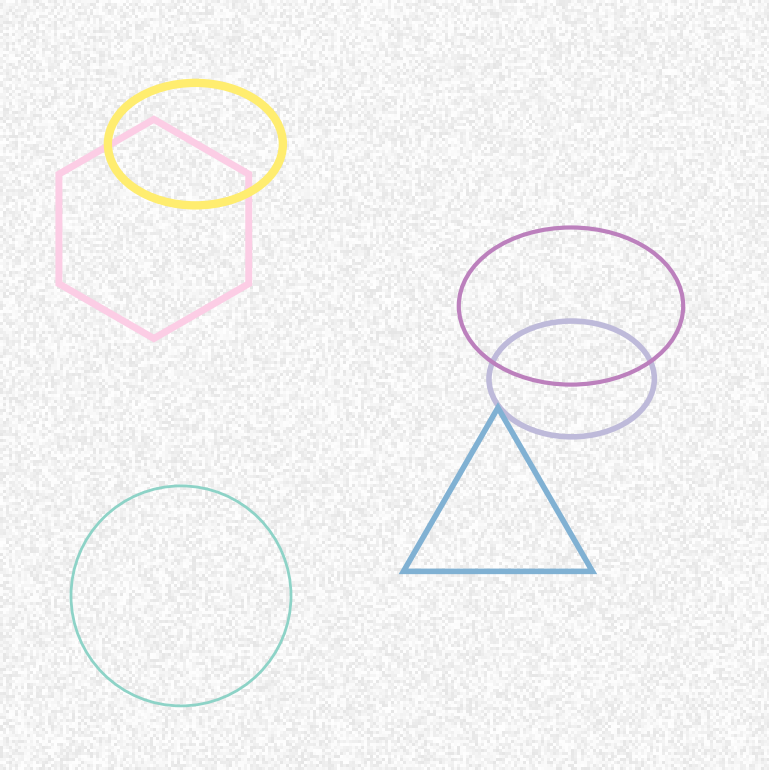[{"shape": "circle", "thickness": 1, "radius": 0.71, "center": [0.235, 0.226]}, {"shape": "oval", "thickness": 2, "radius": 0.54, "center": [0.742, 0.508]}, {"shape": "triangle", "thickness": 2, "radius": 0.71, "center": [0.647, 0.329]}, {"shape": "hexagon", "thickness": 2.5, "radius": 0.71, "center": [0.2, 0.703]}, {"shape": "oval", "thickness": 1.5, "radius": 0.73, "center": [0.742, 0.603]}, {"shape": "oval", "thickness": 3, "radius": 0.57, "center": [0.254, 0.813]}]